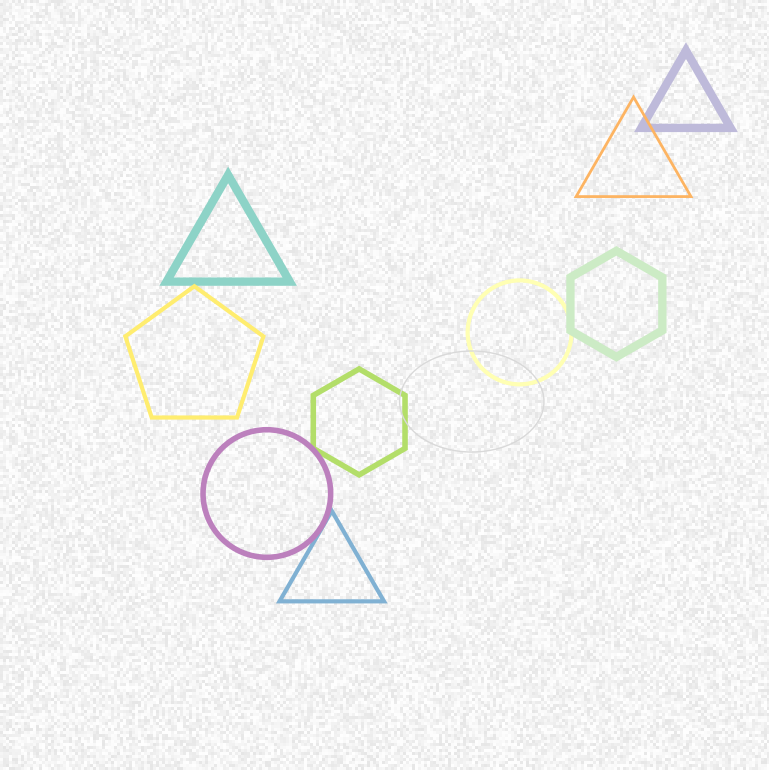[{"shape": "triangle", "thickness": 3, "radius": 0.46, "center": [0.296, 0.68]}, {"shape": "circle", "thickness": 1.5, "radius": 0.34, "center": [0.675, 0.568]}, {"shape": "triangle", "thickness": 3, "radius": 0.33, "center": [0.891, 0.867]}, {"shape": "triangle", "thickness": 1.5, "radius": 0.39, "center": [0.431, 0.258]}, {"shape": "triangle", "thickness": 1, "radius": 0.43, "center": [0.823, 0.788]}, {"shape": "hexagon", "thickness": 2, "radius": 0.34, "center": [0.466, 0.452]}, {"shape": "oval", "thickness": 0.5, "radius": 0.47, "center": [0.613, 0.479]}, {"shape": "circle", "thickness": 2, "radius": 0.41, "center": [0.347, 0.359]}, {"shape": "hexagon", "thickness": 3, "radius": 0.34, "center": [0.8, 0.605]}, {"shape": "pentagon", "thickness": 1.5, "radius": 0.47, "center": [0.252, 0.534]}]